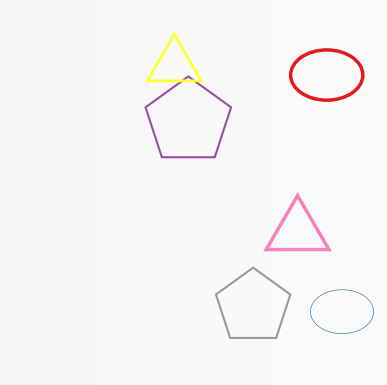[{"shape": "oval", "thickness": 2.5, "radius": 0.47, "center": [0.843, 0.805]}, {"shape": "oval", "thickness": 0.5, "radius": 0.41, "center": [0.883, 0.19]}, {"shape": "pentagon", "thickness": 1.5, "radius": 0.58, "center": [0.486, 0.685]}, {"shape": "triangle", "thickness": 2, "radius": 0.4, "center": [0.45, 0.83]}, {"shape": "triangle", "thickness": 2.5, "radius": 0.47, "center": [0.768, 0.399]}, {"shape": "pentagon", "thickness": 1.5, "radius": 0.5, "center": [0.653, 0.204]}]